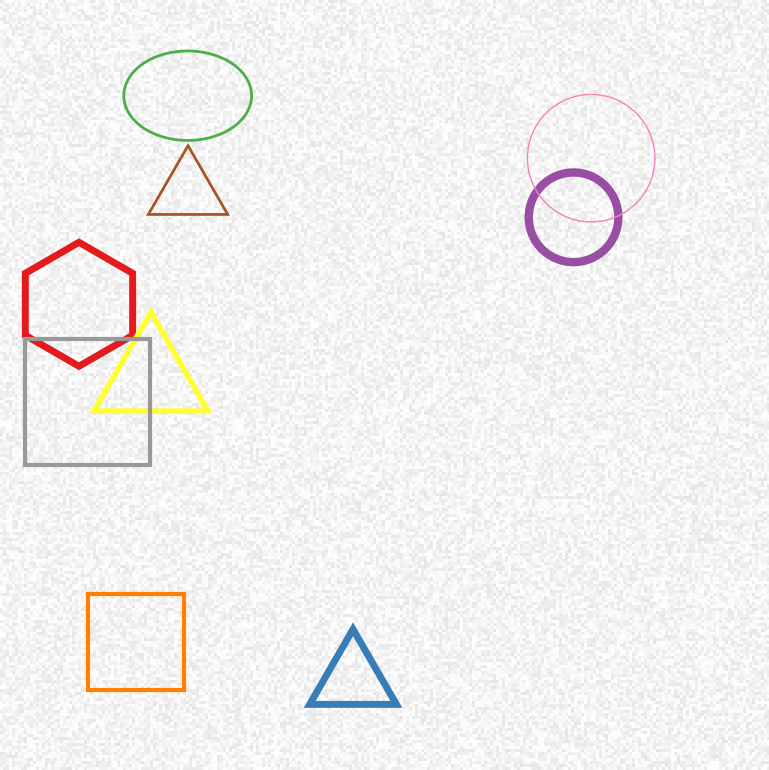[{"shape": "hexagon", "thickness": 2.5, "radius": 0.4, "center": [0.103, 0.605]}, {"shape": "triangle", "thickness": 2.5, "radius": 0.33, "center": [0.458, 0.118]}, {"shape": "oval", "thickness": 1, "radius": 0.41, "center": [0.244, 0.876]}, {"shape": "circle", "thickness": 3, "radius": 0.29, "center": [0.745, 0.718]}, {"shape": "square", "thickness": 1.5, "radius": 0.31, "center": [0.176, 0.167]}, {"shape": "triangle", "thickness": 2, "radius": 0.43, "center": [0.196, 0.509]}, {"shape": "triangle", "thickness": 1, "radius": 0.3, "center": [0.244, 0.751]}, {"shape": "circle", "thickness": 0.5, "radius": 0.41, "center": [0.768, 0.795]}, {"shape": "square", "thickness": 1.5, "radius": 0.41, "center": [0.113, 0.478]}]